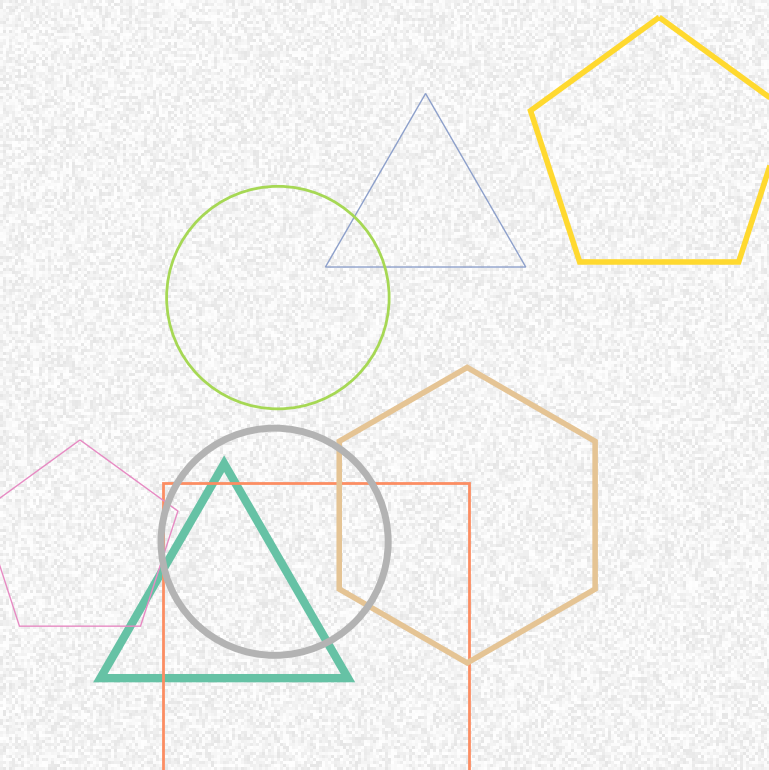[{"shape": "triangle", "thickness": 3, "radius": 0.93, "center": [0.291, 0.212]}, {"shape": "square", "thickness": 1, "radius": 0.99, "center": [0.41, 0.174]}, {"shape": "triangle", "thickness": 0.5, "radius": 0.75, "center": [0.553, 0.728]}, {"shape": "pentagon", "thickness": 0.5, "radius": 0.67, "center": [0.104, 0.295]}, {"shape": "circle", "thickness": 1, "radius": 0.72, "center": [0.361, 0.614]}, {"shape": "pentagon", "thickness": 2, "radius": 0.88, "center": [0.856, 0.802]}, {"shape": "hexagon", "thickness": 2, "radius": 0.96, "center": [0.607, 0.331]}, {"shape": "circle", "thickness": 2.5, "radius": 0.74, "center": [0.357, 0.296]}]